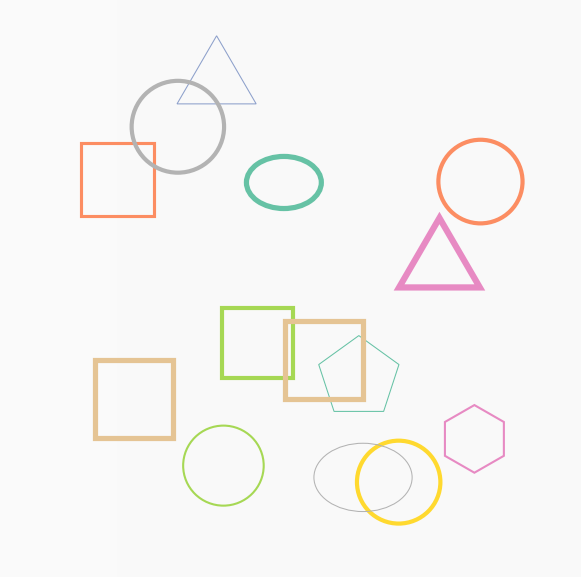[{"shape": "oval", "thickness": 2.5, "radius": 0.32, "center": [0.488, 0.683]}, {"shape": "pentagon", "thickness": 0.5, "radius": 0.36, "center": [0.617, 0.345]}, {"shape": "square", "thickness": 1.5, "radius": 0.32, "center": [0.202, 0.688]}, {"shape": "circle", "thickness": 2, "radius": 0.36, "center": [0.827, 0.685]}, {"shape": "triangle", "thickness": 0.5, "radius": 0.39, "center": [0.373, 0.859]}, {"shape": "hexagon", "thickness": 1, "radius": 0.29, "center": [0.816, 0.239]}, {"shape": "triangle", "thickness": 3, "radius": 0.4, "center": [0.756, 0.541]}, {"shape": "circle", "thickness": 1, "radius": 0.35, "center": [0.384, 0.193]}, {"shape": "square", "thickness": 2, "radius": 0.31, "center": [0.444, 0.405]}, {"shape": "circle", "thickness": 2, "radius": 0.36, "center": [0.686, 0.164]}, {"shape": "square", "thickness": 2.5, "radius": 0.34, "center": [0.557, 0.376]}, {"shape": "square", "thickness": 2.5, "radius": 0.34, "center": [0.23, 0.308]}, {"shape": "circle", "thickness": 2, "radius": 0.4, "center": [0.306, 0.78]}, {"shape": "oval", "thickness": 0.5, "radius": 0.42, "center": [0.625, 0.172]}]